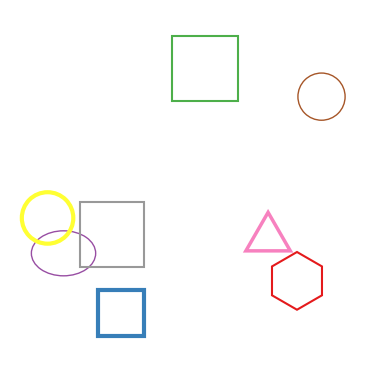[{"shape": "hexagon", "thickness": 1.5, "radius": 0.37, "center": [0.771, 0.27]}, {"shape": "square", "thickness": 3, "radius": 0.3, "center": [0.314, 0.188]}, {"shape": "square", "thickness": 1.5, "radius": 0.43, "center": [0.532, 0.822]}, {"shape": "oval", "thickness": 1, "radius": 0.42, "center": [0.165, 0.342]}, {"shape": "circle", "thickness": 3, "radius": 0.33, "center": [0.124, 0.434]}, {"shape": "circle", "thickness": 1, "radius": 0.31, "center": [0.835, 0.749]}, {"shape": "triangle", "thickness": 2.5, "radius": 0.33, "center": [0.696, 0.382]}, {"shape": "square", "thickness": 1.5, "radius": 0.42, "center": [0.292, 0.391]}]